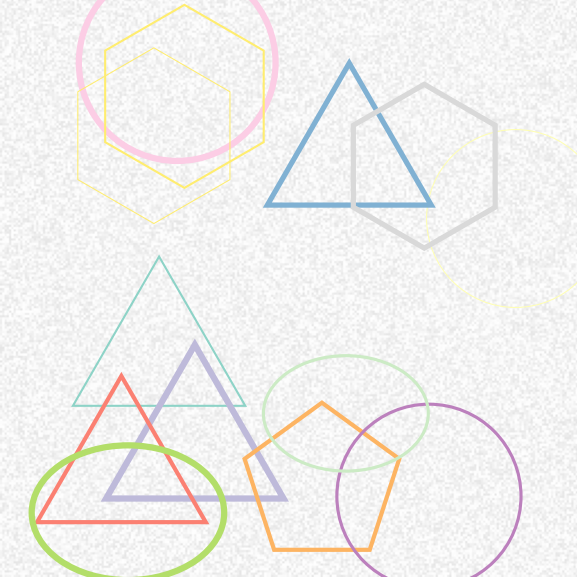[{"shape": "triangle", "thickness": 1, "radius": 0.86, "center": [0.275, 0.383]}, {"shape": "circle", "thickness": 0.5, "radius": 0.77, "center": [0.893, 0.621]}, {"shape": "triangle", "thickness": 3, "radius": 0.89, "center": [0.337, 0.225]}, {"shape": "triangle", "thickness": 2, "radius": 0.84, "center": [0.21, 0.179]}, {"shape": "triangle", "thickness": 2.5, "radius": 0.82, "center": [0.605, 0.726]}, {"shape": "pentagon", "thickness": 2, "radius": 0.7, "center": [0.557, 0.161]}, {"shape": "oval", "thickness": 3, "radius": 0.83, "center": [0.222, 0.111]}, {"shape": "circle", "thickness": 3, "radius": 0.85, "center": [0.307, 0.891]}, {"shape": "hexagon", "thickness": 2.5, "radius": 0.71, "center": [0.735, 0.711]}, {"shape": "circle", "thickness": 1.5, "radius": 0.8, "center": [0.743, 0.14]}, {"shape": "oval", "thickness": 1.5, "radius": 0.71, "center": [0.599, 0.283]}, {"shape": "hexagon", "thickness": 0.5, "radius": 0.76, "center": [0.266, 0.764]}, {"shape": "hexagon", "thickness": 1, "radius": 0.79, "center": [0.319, 0.832]}]